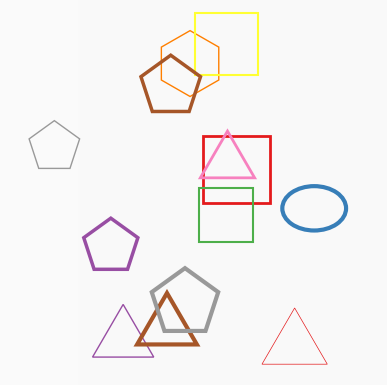[{"shape": "triangle", "thickness": 0.5, "radius": 0.49, "center": [0.76, 0.103]}, {"shape": "square", "thickness": 2, "radius": 0.43, "center": [0.61, 0.56]}, {"shape": "oval", "thickness": 3, "radius": 0.41, "center": [0.811, 0.459]}, {"shape": "square", "thickness": 1.5, "radius": 0.35, "center": [0.583, 0.441]}, {"shape": "pentagon", "thickness": 2.5, "radius": 0.37, "center": [0.286, 0.36]}, {"shape": "triangle", "thickness": 1, "radius": 0.46, "center": [0.318, 0.118]}, {"shape": "hexagon", "thickness": 1, "radius": 0.43, "center": [0.49, 0.835]}, {"shape": "square", "thickness": 1.5, "radius": 0.4, "center": [0.584, 0.885]}, {"shape": "triangle", "thickness": 3, "radius": 0.45, "center": [0.431, 0.15]}, {"shape": "pentagon", "thickness": 2.5, "radius": 0.4, "center": [0.441, 0.776]}, {"shape": "triangle", "thickness": 2, "radius": 0.4, "center": [0.587, 0.579]}, {"shape": "pentagon", "thickness": 3, "radius": 0.45, "center": [0.477, 0.213]}, {"shape": "pentagon", "thickness": 1, "radius": 0.34, "center": [0.14, 0.618]}]